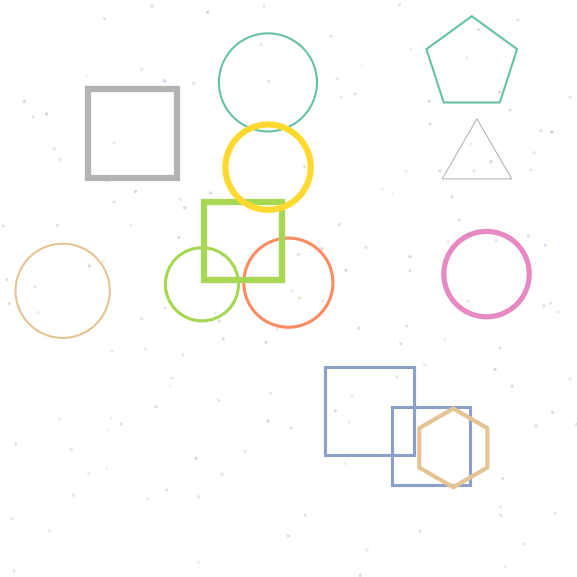[{"shape": "circle", "thickness": 1, "radius": 0.42, "center": [0.464, 0.856]}, {"shape": "pentagon", "thickness": 1, "radius": 0.41, "center": [0.817, 0.888]}, {"shape": "circle", "thickness": 1.5, "radius": 0.39, "center": [0.499, 0.51]}, {"shape": "square", "thickness": 1.5, "radius": 0.38, "center": [0.64, 0.288]}, {"shape": "square", "thickness": 1.5, "radius": 0.34, "center": [0.746, 0.226]}, {"shape": "circle", "thickness": 2.5, "radius": 0.37, "center": [0.842, 0.525]}, {"shape": "circle", "thickness": 1.5, "radius": 0.32, "center": [0.35, 0.507]}, {"shape": "square", "thickness": 3, "radius": 0.34, "center": [0.42, 0.581]}, {"shape": "circle", "thickness": 3, "radius": 0.37, "center": [0.464, 0.71]}, {"shape": "circle", "thickness": 1, "radius": 0.41, "center": [0.109, 0.496]}, {"shape": "hexagon", "thickness": 2, "radius": 0.34, "center": [0.785, 0.224]}, {"shape": "square", "thickness": 3, "radius": 0.39, "center": [0.229, 0.768]}, {"shape": "triangle", "thickness": 0.5, "radius": 0.35, "center": [0.826, 0.724]}]